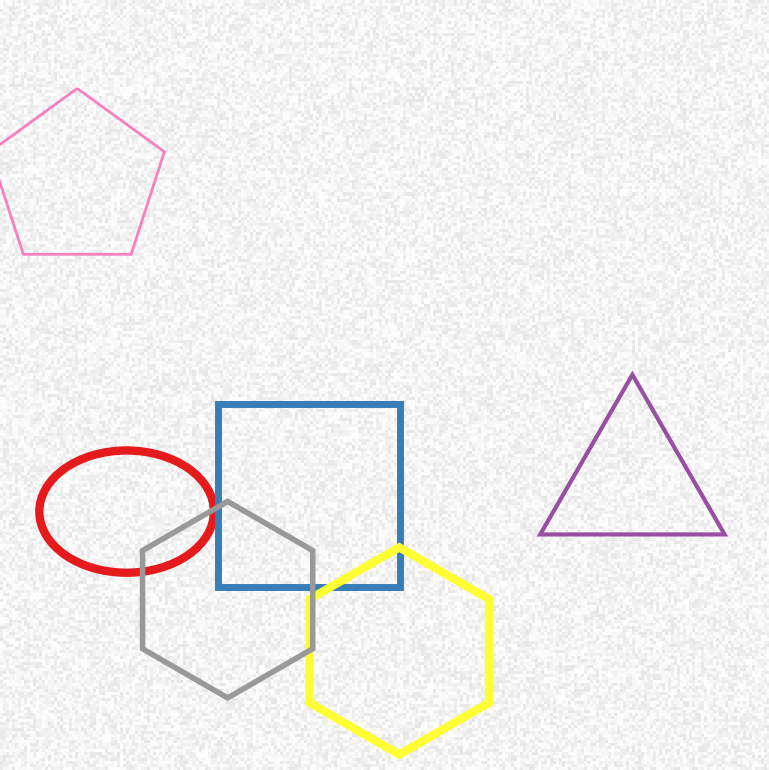[{"shape": "oval", "thickness": 3, "radius": 0.57, "center": [0.164, 0.336]}, {"shape": "square", "thickness": 2.5, "radius": 0.59, "center": [0.401, 0.357]}, {"shape": "triangle", "thickness": 1.5, "radius": 0.69, "center": [0.821, 0.375]}, {"shape": "hexagon", "thickness": 3, "radius": 0.67, "center": [0.519, 0.155]}, {"shape": "pentagon", "thickness": 1, "radius": 0.6, "center": [0.1, 0.766]}, {"shape": "hexagon", "thickness": 2, "radius": 0.64, "center": [0.296, 0.221]}]